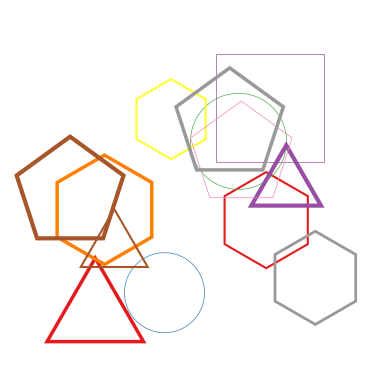[{"shape": "triangle", "thickness": 2.5, "radius": 0.72, "center": [0.247, 0.185]}, {"shape": "hexagon", "thickness": 1.5, "radius": 0.62, "center": [0.691, 0.428]}, {"shape": "circle", "thickness": 0.5, "radius": 0.52, "center": [0.427, 0.24]}, {"shape": "circle", "thickness": 0.5, "radius": 0.62, "center": [0.62, 0.633]}, {"shape": "square", "thickness": 0.5, "radius": 0.7, "center": [0.701, 0.72]}, {"shape": "triangle", "thickness": 3, "radius": 0.52, "center": [0.743, 0.518]}, {"shape": "hexagon", "thickness": 2.5, "radius": 0.71, "center": [0.271, 0.455]}, {"shape": "hexagon", "thickness": 1.5, "radius": 0.52, "center": [0.444, 0.691]}, {"shape": "triangle", "thickness": 1.5, "radius": 0.5, "center": [0.297, 0.357]}, {"shape": "pentagon", "thickness": 3, "radius": 0.73, "center": [0.182, 0.499]}, {"shape": "pentagon", "thickness": 0.5, "radius": 0.69, "center": [0.627, 0.599]}, {"shape": "pentagon", "thickness": 2.5, "radius": 0.73, "center": [0.597, 0.677]}, {"shape": "hexagon", "thickness": 2, "radius": 0.61, "center": [0.819, 0.278]}]